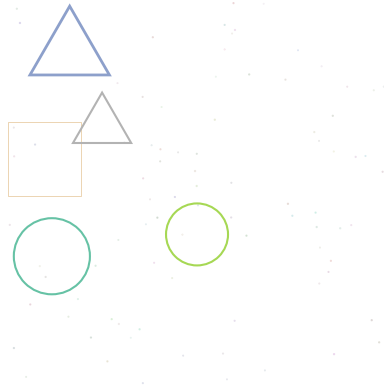[{"shape": "circle", "thickness": 1.5, "radius": 0.49, "center": [0.135, 0.334]}, {"shape": "triangle", "thickness": 2, "radius": 0.6, "center": [0.181, 0.865]}, {"shape": "circle", "thickness": 1.5, "radius": 0.4, "center": [0.512, 0.391]}, {"shape": "square", "thickness": 0.5, "radius": 0.48, "center": [0.115, 0.586]}, {"shape": "triangle", "thickness": 1.5, "radius": 0.44, "center": [0.265, 0.672]}]